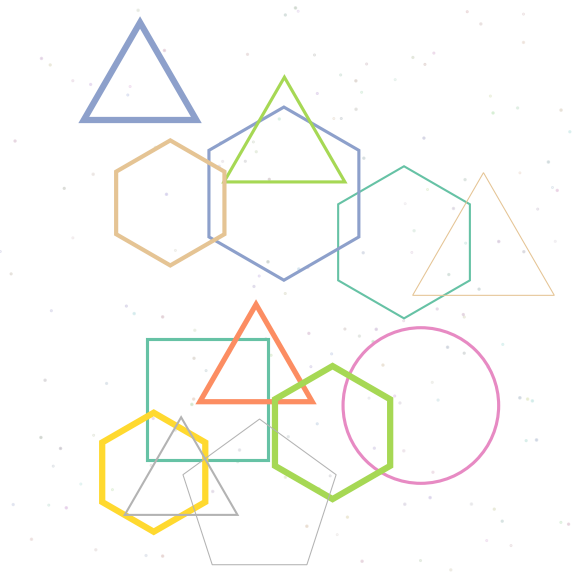[{"shape": "square", "thickness": 1.5, "radius": 0.52, "center": [0.359, 0.308]}, {"shape": "hexagon", "thickness": 1, "radius": 0.66, "center": [0.7, 0.58]}, {"shape": "triangle", "thickness": 2.5, "radius": 0.56, "center": [0.443, 0.36]}, {"shape": "hexagon", "thickness": 1.5, "radius": 0.75, "center": [0.492, 0.664]}, {"shape": "triangle", "thickness": 3, "radius": 0.56, "center": [0.243, 0.848]}, {"shape": "circle", "thickness": 1.5, "radius": 0.67, "center": [0.729, 0.297]}, {"shape": "hexagon", "thickness": 3, "radius": 0.58, "center": [0.576, 0.25]}, {"shape": "triangle", "thickness": 1.5, "radius": 0.6, "center": [0.492, 0.745]}, {"shape": "hexagon", "thickness": 3, "radius": 0.52, "center": [0.266, 0.181]}, {"shape": "hexagon", "thickness": 2, "radius": 0.54, "center": [0.295, 0.648]}, {"shape": "triangle", "thickness": 0.5, "radius": 0.71, "center": [0.837, 0.559]}, {"shape": "pentagon", "thickness": 0.5, "radius": 0.7, "center": [0.449, 0.134]}, {"shape": "triangle", "thickness": 1, "radius": 0.56, "center": [0.314, 0.164]}]